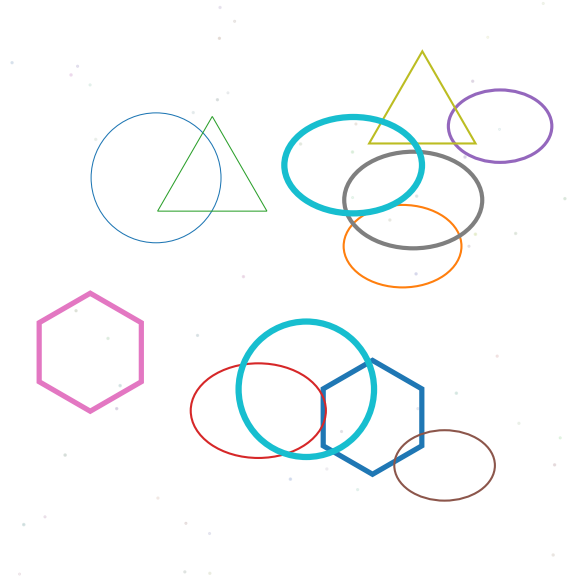[{"shape": "hexagon", "thickness": 2.5, "radius": 0.49, "center": [0.645, 0.276]}, {"shape": "circle", "thickness": 0.5, "radius": 0.56, "center": [0.27, 0.691]}, {"shape": "oval", "thickness": 1, "radius": 0.51, "center": [0.697, 0.573]}, {"shape": "triangle", "thickness": 0.5, "radius": 0.55, "center": [0.368, 0.688]}, {"shape": "oval", "thickness": 1, "radius": 0.59, "center": [0.447, 0.288]}, {"shape": "oval", "thickness": 1.5, "radius": 0.45, "center": [0.866, 0.781]}, {"shape": "oval", "thickness": 1, "radius": 0.44, "center": [0.77, 0.193]}, {"shape": "hexagon", "thickness": 2.5, "radius": 0.51, "center": [0.156, 0.389]}, {"shape": "oval", "thickness": 2, "radius": 0.6, "center": [0.716, 0.653]}, {"shape": "triangle", "thickness": 1, "radius": 0.53, "center": [0.731, 0.804]}, {"shape": "oval", "thickness": 3, "radius": 0.6, "center": [0.612, 0.713]}, {"shape": "circle", "thickness": 3, "radius": 0.59, "center": [0.53, 0.325]}]